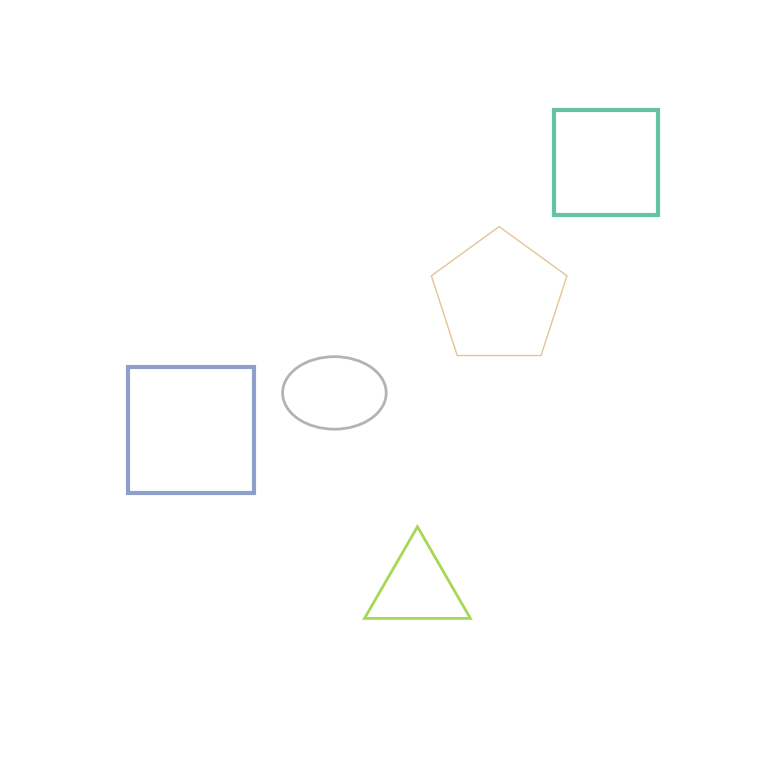[{"shape": "square", "thickness": 1.5, "radius": 0.34, "center": [0.787, 0.789]}, {"shape": "square", "thickness": 1.5, "radius": 0.41, "center": [0.249, 0.441]}, {"shape": "triangle", "thickness": 1, "radius": 0.4, "center": [0.542, 0.237]}, {"shape": "pentagon", "thickness": 0.5, "radius": 0.46, "center": [0.648, 0.613]}, {"shape": "oval", "thickness": 1, "radius": 0.34, "center": [0.434, 0.49]}]